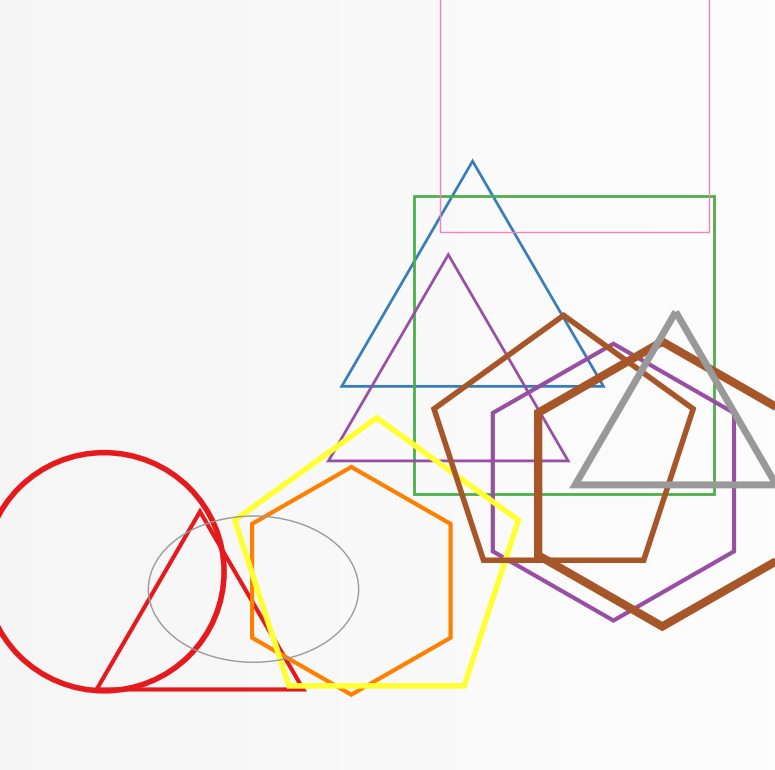[{"shape": "triangle", "thickness": 1.5, "radius": 0.77, "center": [0.258, 0.182]}, {"shape": "circle", "thickness": 2, "radius": 0.77, "center": [0.134, 0.257]}, {"shape": "triangle", "thickness": 1, "radius": 0.97, "center": [0.61, 0.596]}, {"shape": "square", "thickness": 1, "radius": 0.97, "center": [0.728, 0.552]}, {"shape": "hexagon", "thickness": 1.5, "radius": 0.9, "center": [0.792, 0.374]}, {"shape": "triangle", "thickness": 1, "radius": 0.89, "center": [0.578, 0.491]}, {"shape": "hexagon", "thickness": 1.5, "radius": 0.74, "center": [0.453, 0.246]}, {"shape": "pentagon", "thickness": 2, "radius": 0.96, "center": [0.486, 0.265]}, {"shape": "hexagon", "thickness": 3, "radius": 0.92, "center": [0.855, 0.371]}, {"shape": "pentagon", "thickness": 2, "radius": 0.88, "center": [0.727, 0.415]}, {"shape": "square", "thickness": 0.5, "radius": 0.87, "center": [0.741, 0.872]}, {"shape": "triangle", "thickness": 2.5, "radius": 0.75, "center": [0.872, 0.445]}, {"shape": "oval", "thickness": 0.5, "radius": 0.68, "center": [0.327, 0.235]}]